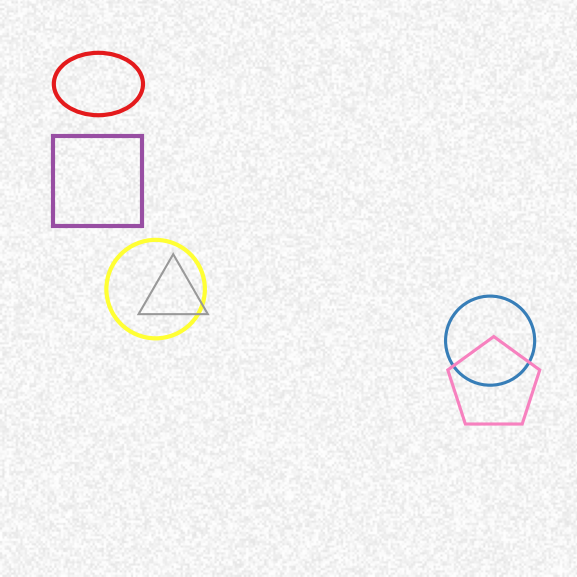[{"shape": "oval", "thickness": 2, "radius": 0.39, "center": [0.17, 0.854]}, {"shape": "circle", "thickness": 1.5, "radius": 0.39, "center": [0.849, 0.409]}, {"shape": "square", "thickness": 2, "radius": 0.39, "center": [0.169, 0.686]}, {"shape": "circle", "thickness": 2, "radius": 0.43, "center": [0.269, 0.499]}, {"shape": "pentagon", "thickness": 1.5, "radius": 0.42, "center": [0.855, 0.333]}, {"shape": "triangle", "thickness": 1, "radius": 0.35, "center": [0.3, 0.49]}]